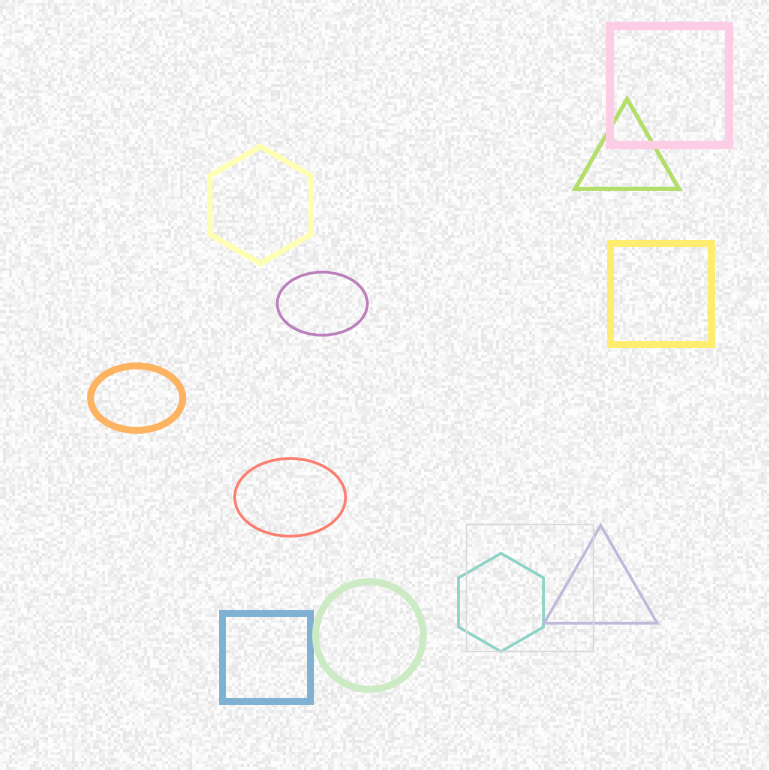[{"shape": "hexagon", "thickness": 1, "radius": 0.32, "center": [0.651, 0.218]}, {"shape": "hexagon", "thickness": 2, "radius": 0.38, "center": [0.338, 0.734]}, {"shape": "triangle", "thickness": 1, "radius": 0.42, "center": [0.78, 0.233]}, {"shape": "oval", "thickness": 1, "radius": 0.36, "center": [0.377, 0.354]}, {"shape": "square", "thickness": 2.5, "radius": 0.29, "center": [0.346, 0.147]}, {"shape": "oval", "thickness": 2.5, "radius": 0.3, "center": [0.177, 0.483]}, {"shape": "triangle", "thickness": 1.5, "radius": 0.39, "center": [0.814, 0.794]}, {"shape": "square", "thickness": 3, "radius": 0.39, "center": [0.87, 0.889]}, {"shape": "square", "thickness": 0.5, "radius": 0.41, "center": [0.687, 0.237]}, {"shape": "oval", "thickness": 1, "radius": 0.29, "center": [0.419, 0.606]}, {"shape": "circle", "thickness": 2.5, "radius": 0.35, "center": [0.48, 0.175]}, {"shape": "square", "thickness": 2.5, "radius": 0.33, "center": [0.858, 0.619]}]